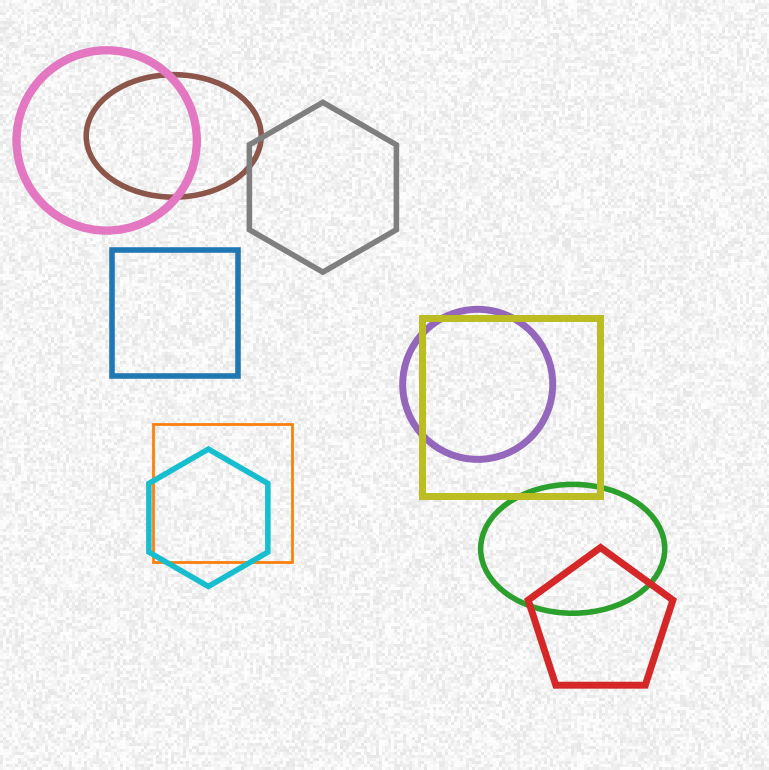[{"shape": "square", "thickness": 2, "radius": 0.41, "center": [0.227, 0.594]}, {"shape": "square", "thickness": 1, "radius": 0.45, "center": [0.289, 0.36]}, {"shape": "oval", "thickness": 2, "radius": 0.6, "center": [0.744, 0.287]}, {"shape": "pentagon", "thickness": 2.5, "radius": 0.49, "center": [0.78, 0.19]}, {"shape": "circle", "thickness": 2.5, "radius": 0.49, "center": [0.62, 0.501]}, {"shape": "oval", "thickness": 2, "radius": 0.57, "center": [0.226, 0.823]}, {"shape": "circle", "thickness": 3, "radius": 0.59, "center": [0.139, 0.818]}, {"shape": "hexagon", "thickness": 2, "radius": 0.55, "center": [0.419, 0.757]}, {"shape": "square", "thickness": 2.5, "radius": 0.58, "center": [0.663, 0.472]}, {"shape": "hexagon", "thickness": 2, "radius": 0.45, "center": [0.271, 0.328]}]